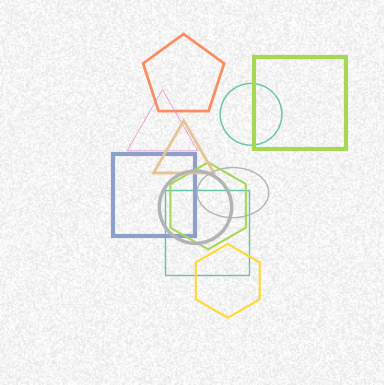[{"shape": "square", "thickness": 1, "radius": 0.55, "center": [0.538, 0.396]}, {"shape": "circle", "thickness": 1, "radius": 0.4, "center": [0.652, 0.703]}, {"shape": "pentagon", "thickness": 2, "radius": 0.55, "center": [0.477, 0.801]}, {"shape": "square", "thickness": 3, "radius": 0.53, "center": [0.399, 0.493]}, {"shape": "triangle", "thickness": 0.5, "radius": 0.53, "center": [0.422, 0.661]}, {"shape": "square", "thickness": 3, "radius": 0.6, "center": [0.78, 0.732]}, {"shape": "hexagon", "thickness": 1.5, "radius": 0.57, "center": [0.541, 0.465]}, {"shape": "hexagon", "thickness": 1.5, "radius": 0.48, "center": [0.592, 0.271]}, {"shape": "triangle", "thickness": 2, "radius": 0.45, "center": [0.477, 0.596]}, {"shape": "circle", "thickness": 2.5, "radius": 0.47, "center": [0.508, 0.462]}, {"shape": "oval", "thickness": 1, "radius": 0.47, "center": [0.605, 0.5]}]